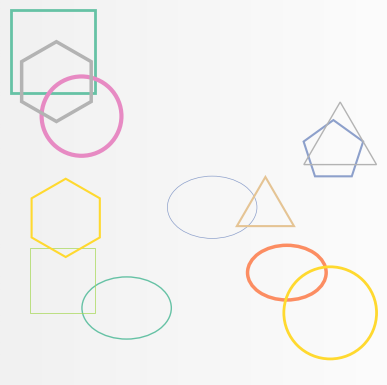[{"shape": "oval", "thickness": 1, "radius": 0.58, "center": [0.327, 0.2]}, {"shape": "square", "thickness": 2, "radius": 0.54, "center": [0.137, 0.866]}, {"shape": "oval", "thickness": 2.5, "radius": 0.51, "center": [0.74, 0.292]}, {"shape": "oval", "thickness": 0.5, "radius": 0.58, "center": [0.548, 0.462]}, {"shape": "pentagon", "thickness": 1.5, "radius": 0.4, "center": [0.86, 0.607]}, {"shape": "circle", "thickness": 3, "radius": 0.52, "center": [0.21, 0.698]}, {"shape": "square", "thickness": 0.5, "radius": 0.42, "center": [0.162, 0.271]}, {"shape": "hexagon", "thickness": 1.5, "radius": 0.51, "center": [0.17, 0.434]}, {"shape": "circle", "thickness": 2, "radius": 0.6, "center": [0.852, 0.187]}, {"shape": "triangle", "thickness": 1.5, "radius": 0.43, "center": [0.685, 0.455]}, {"shape": "triangle", "thickness": 1, "radius": 0.54, "center": [0.878, 0.627]}, {"shape": "hexagon", "thickness": 2.5, "radius": 0.52, "center": [0.146, 0.788]}]